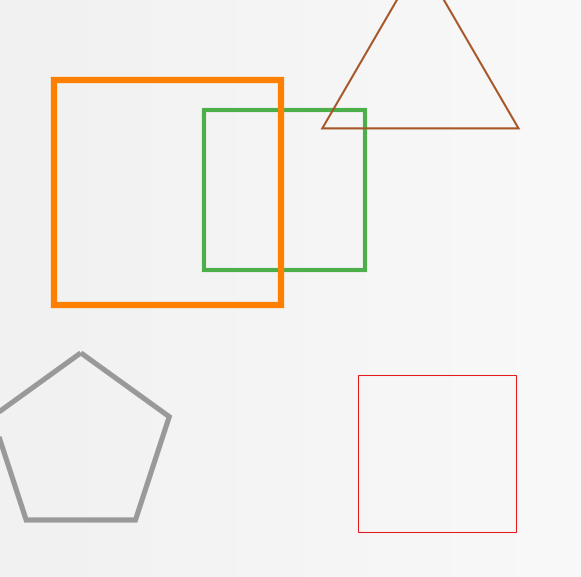[{"shape": "square", "thickness": 0.5, "radius": 0.68, "center": [0.751, 0.214]}, {"shape": "square", "thickness": 2, "radius": 0.69, "center": [0.489, 0.67]}, {"shape": "square", "thickness": 3, "radius": 0.98, "center": [0.288, 0.666]}, {"shape": "triangle", "thickness": 1, "radius": 0.97, "center": [0.723, 0.874]}, {"shape": "pentagon", "thickness": 2.5, "radius": 0.8, "center": [0.139, 0.228]}]